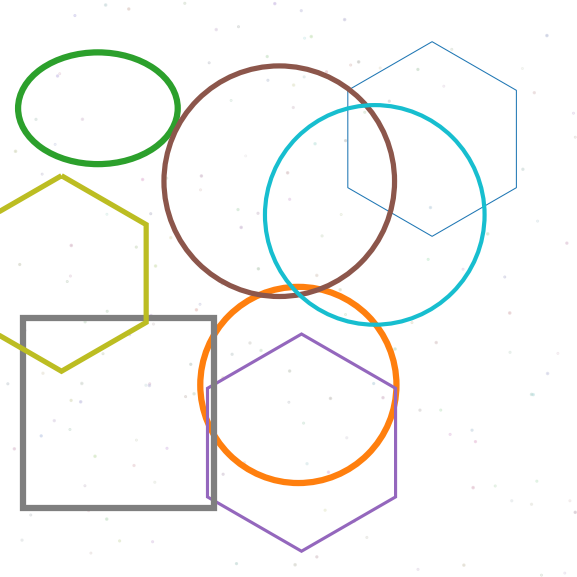[{"shape": "hexagon", "thickness": 0.5, "radius": 0.84, "center": [0.748, 0.758]}, {"shape": "circle", "thickness": 3, "radius": 0.85, "center": [0.517, 0.333]}, {"shape": "oval", "thickness": 3, "radius": 0.69, "center": [0.17, 0.812]}, {"shape": "hexagon", "thickness": 1.5, "radius": 0.94, "center": [0.522, 0.233]}, {"shape": "circle", "thickness": 2.5, "radius": 1.0, "center": [0.484, 0.685]}, {"shape": "square", "thickness": 3, "radius": 0.83, "center": [0.205, 0.284]}, {"shape": "hexagon", "thickness": 2.5, "radius": 0.85, "center": [0.106, 0.526]}, {"shape": "circle", "thickness": 2, "radius": 0.95, "center": [0.649, 0.627]}]